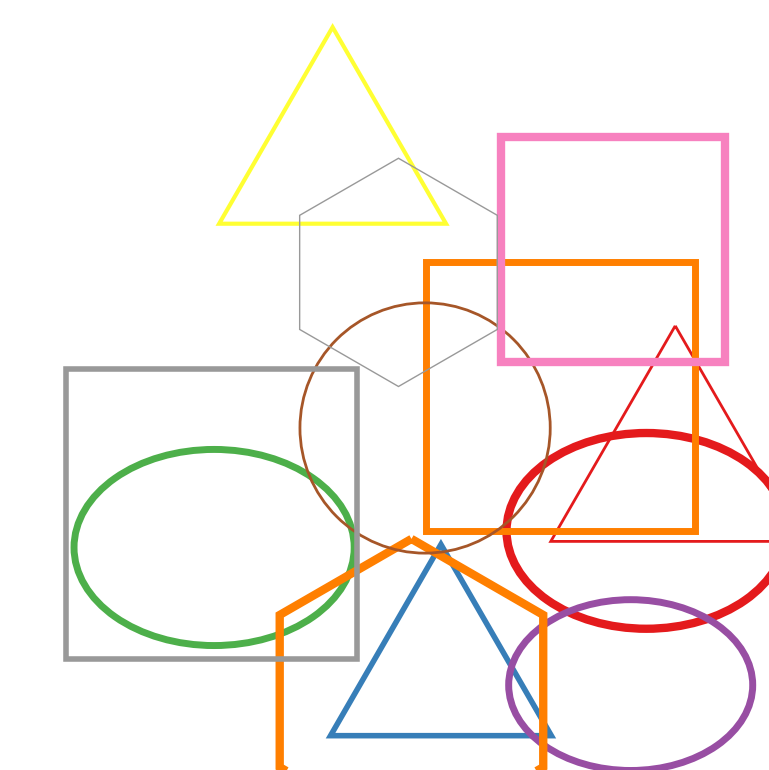[{"shape": "oval", "thickness": 3, "radius": 0.91, "center": [0.839, 0.311]}, {"shape": "triangle", "thickness": 1, "radius": 0.93, "center": [0.877, 0.39]}, {"shape": "triangle", "thickness": 2, "radius": 0.83, "center": [0.573, 0.127]}, {"shape": "oval", "thickness": 2.5, "radius": 0.91, "center": [0.278, 0.289]}, {"shape": "oval", "thickness": 2.5, "radius": 0.79, "center": [0.819, 0.11]}, {"shape": "hexagon", "thickness": 3, "radius": 0.99, "center": [0.534, 0.103]}, {"shape": "square", "thickness": 2.5, "radius": 0.87, "center": [0.728, 0.485]}, {"shape": "triangle", "thickness": 1.5, "radius": 0.85, "center": [0.432, 0.795]}, {"shape": "circle", "thickness": 1, "radius": 0.81, "center": [0.552, 0.444]}, {"shape": "square", "thickness": 3, "radius": 0.73, "center": [0.796, 0.676]}, {"shape": "square", "thickness": 2, "radius": 0.94, "center": [0.275, 0.333]}, {"shape": "hexagon", "thickness": 0.5, "radius": 0.74, "center": [0.518, 0.646]}]